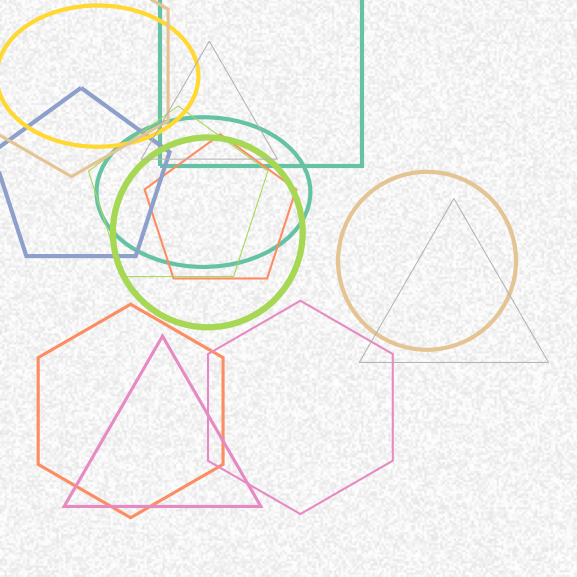[{"shape": "square", "thickness": 2, "radius": 0.87, "center": [0.452, 0.887]}, {"shape": "oval", "thickness": 2, "radius": 0.93, "center": [0.352, 0.667]}, {"shape": "pentagon", "thickness": 1, "radius": 0.69, "center": [0.382, 0.628]}, {"shape": "hexagon", "thickness": 1.5, "radius": 0.92, "center": [0.226, 0.287]}, {"shape": "pentagon", "thickness": 2, "radius": 0.81, "center": [0.14, 0.686]}, {"shape": "hexagon", "thickness": 1, "radius": 0.92, "center": [0.52, 0.294]}, {"shape": "triangle", "thickness": 1.5, "radius": 0.98, "center": [0.281, 0.22]}, {"shape": "pentagon", "thickness": 0.5, "radius": 0.82, "center": [0.308, 0.652]}, {"shape": "circle", "thickness": 3, "radius": 0.82, "center": [0.36, 0.597]}, {"shape": "oval", "thickness": 2, "radius": 0.87, "center": [0.169, 0.867]}, {"shape": "hexagon", "thickness": 1.5, "radius": 0.97, "center": [0.124, 0.887]}, {"shape": "circle", "thickness": 2, "radius": 0.77, "center": [0.739, 0.548]}, {"shape": "triangle", "thickness": 0.5, "radius": 0.68, "center": [0.362, 0.792]}, {"shape": "triangle", "thickness": 0.5, "radius": 0.95, "center": [0.786, 0.466]}]